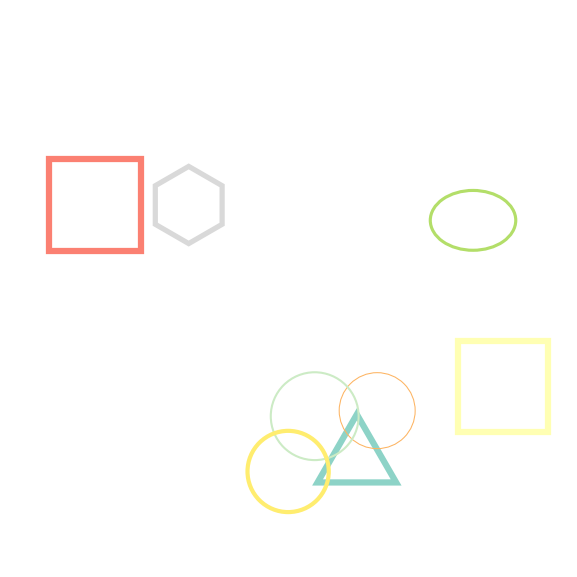[{"shape": "triangle", "thickness": 3, "radius": 0.39, "center": [0.618, 0.203]}, {"shape": "square", "thickness": 3, "radius": 0.39, "center": [0.871, 0.33]}, {"shape": "square", "thickness": 3, "radius": 0.4, "center": [0.164, 0.644]}, {"shape": "circle", "thickness": 0.5, "radius": 0.33, "center": [0.653, 0.288]}, {"shape": "oval", "thickness": 1.5, "radius": 0.37, "center": [0.819, 0.618]}, {"shape": "hexagon", "thickness": 2.5, "radius": 0.33, "center": [0.327, 0.644]}, {"shape": "circle", "thickness": 1, "radius": 0.38, "center": [0.545, 0.278]}, {"shape": "circle", "thickness": 2, "radius": 0.35, "center": [0.499, 0.183]}]